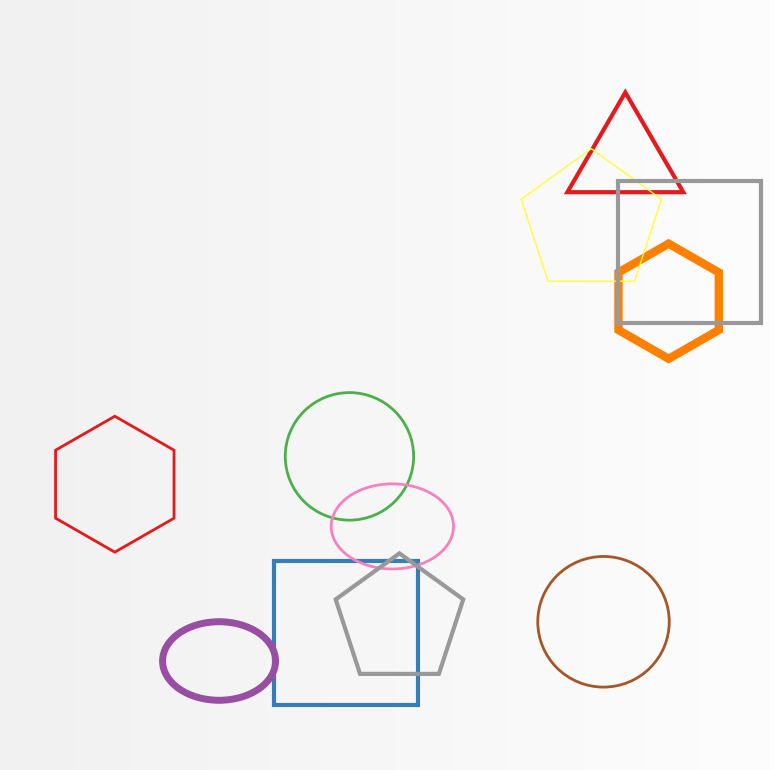[{"shape": "hexagon", "thickness": 1, "radius": 0.44, "center": [0.148, 0.371]}, {"shape": "triangle", "thickness": 1.5, "radius": 0.43, "center": [0.807, 0.794]}, {"shape": "square", "thickness": 1.5, "radius": 0.47, "center": [0.446, 0.178]}, {"shape": "circle", "thickness": 1, "radius": 0.41, "center": [0.451, 0.407]}, {"shape": "oval", "thickness": 2.5, "radius": 0.36, "center": [0.283, 0.142]}, {"shape": "hexagon", "thickness": 3, "radius": 0.37, "center": [0.863, 0.609]}, {"shape": "pentagon", "thickness": 0.5, "radius": 0.48, "center": [0.763, 0.712]}, {"shape": "circle", "thickness": 1, "radius": 0.42, "center": [0.779, 0.192]}, {"shape": "oval", "thickness": 1, "radius": 0.39, "center": [0.506, 0.316]}, {"shape": "pentagon", "thickness": 1.5, "radius": 0.43, "center": [0.515, 0.195]}, {"shape": "square", "thickness": 1.5, "radius": 0.46, "center": [0.889, 0.673]}]